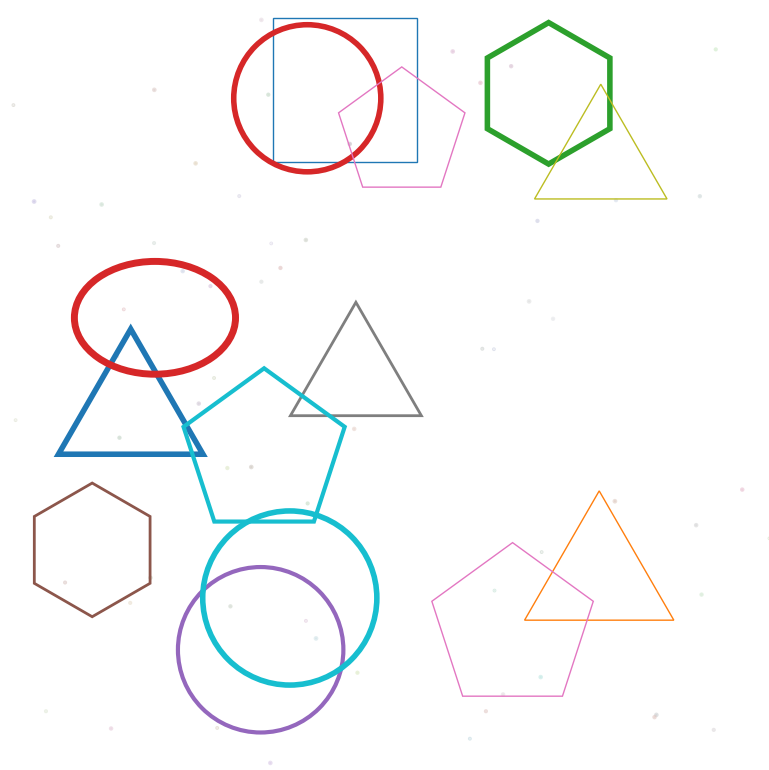[{"shape": "triangle", "thickness": 2, "radius": 0.54, "center": [0.17, 0.464]}, {"shape": "square", "thickness": 0.5, "radius": 0.47, "center": [0.448, 0.884]}, {"shape": "triangle", "thickness": 0.5, "radius": 0.56, "center": [0.778, 0.251]}, {"shape": "hexagon", "thickness": 2, "radius": 0.46, "center": [0.713, 0.879]}, {"shape": "circle", "thickness": 2, "radius": 0.48, "center": [0.399, 0.872]}, {"shape": "oval", "thickness": 2.5, "radius": 0.52, "center": [0.201, 0.587]}, {"shape": "circle", "thickness": 1.5, "radius": 0.54, "center": [0.339, 0.156]}, {"shape": "hexagon", "thickness": 1, "radius": 0.43, "center": [0.12, 0.286]}, {"shape": "pentagon", "thickness": 0.5, "radius": 0.55, "center": [0.666, 0.185]}, {"shape": "pentagon", "thickness": 0.5, "radius": 0.43, "center": [0.522, 0.827]}, {"shape": "triangle", "thickness": 1, "radius": 0.49, "center": [0.462, 0.509]}, {"shape": "triangle", "thickness": 0.5, "radius": 0.5, "center": [0.78, 0.791]}, {"shape": "circle", "thickness": 2, "radius": 0.57, "center": [0.376, 0.223]}, {"shape": "pentagon", "thickness": 1.5, "radius": 0.55, "center": [0.343, 0.412]}]